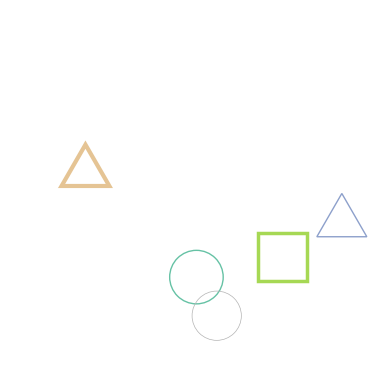[{"shape": "circle", "thickness": 1, "radius": 0.35, "center": [0.51, 0.28]}, {"shape": "triangle", "thickness": 1, "radius": 0.37, "center": [0.888, 0.423]}, {"shape": "square", "thickness": 2.5, "radius": 0.31, "center": [0.734, 0.333]}, {"shape": "triangle", "thickness": 3, "radius": 0.36, "center": [0.222, 0.553]}, {"shape": "circle", "thickness": 0.5, "radius": 0.32, "center": [0.563, 0.18]}]